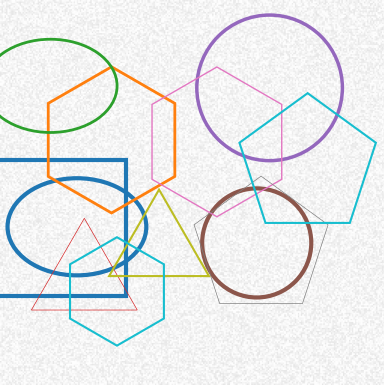[{"shape": "oval", "thickness": 3, "radius": 0.9, "center": [0.2, 0.411]}, {"shape": "square", "thickness": 3, "radius": 0.88, "center": [0.15, 0.409]}, {"shape": "hexagon", "thickness": 2, "radius": 0.95, "center": [0.29, 0.637]}, {"shape": "oval", "thickness": 2, "radius": 0.86, "center": [0.131, 0.777]}, {"shape": "triangle", "thickness": 0.5, "radius": 0.79, "center": [0.219, 0.274]}, {"shape": "circle", "thickness": 2.5, "radius": 0.95, "center": [0.7, 0.772]}, {"shape": "circle", "thickness": 3, "radius": 0.71, "center": [0.667, 0.369]}, {"shape": "hexagon", "thickness": 1, "radius": 0.97, "center": [0.563, 0.632]}, {"shape": "pentagon", "thickness": 0.5, "radius": 0.91, "center": [0.678, 0.36]}, {"shape": "triangle", "thickness": 1.5, "radius": 0.75, "center": [0.413, 0.358]}, {"shape": "hexagon", "thickness": 1.5, "radius": 0.7, "center": [0.304, 0.243]}, {"shape": "pentagon", "thickness": 1.5, "radius": 0.93, "center": [0.799, 0.572]}]